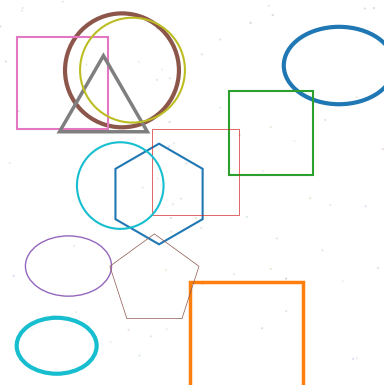[{"shape": "oval", "thickness": 3, "radius": 0.72, "center": [0.881, 0.83]}, {"shape": "hexagon", "thickness": 1.5, "radius": 0.65, "center": [0.413, 0.496]}, {"shape": "square", "thickness": 2.5, "radius": 0.73, "center": [0.641, 0.121]}, {"shape": "square", "thickness": 1.5, "radius": 0.54, "center": [0.704, 0.654]}, {"shape": "square", "thickness": 0.5, "radius": 0.56, "center": [0.508, 0.554]}, {"shape": "oval", "thickness": 1, "radius": 0.56, "center": [0.178, 0.309]}, {"shape": "circle", "thickness": 3, "radius": 0.74, "center": [0.317, 0.817]}, {"shape": "pentagon", "thickness": 0.5, "radius": 0.61, "center": [0.401, 0.271]}, {"shape": "square", "thickness": 1.5, "radius": 0.59, "center": [0.163, 0.784]}, {"shape": "triangle", "thickness": 2.5, "radius": 0.66, "center": [0.269, 0.724]}, {"shape": "circle", "thickness": 1.5, "radius": 0.68, "center": [0.344, 0.818]}, {"shape": "circle", "thickness": 1.5, "radius": 0.56, "center": [0.312, 0.518]}, {"shape": "oval", "thickness": 3, "radius": 0.52, "center": [0.147, 0.102]}]